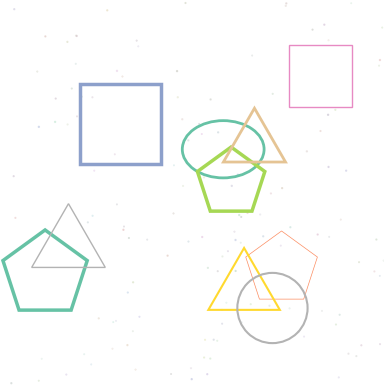[{"shape": "oval", "thickness": 2, "radius": 0.53, "center": [0.58, 0.612]}, {"shape": "pentagon", "thickness": 2.5, "radius": 0.58, "center": [0.117, 0.288]}, {"shape": "pentagon", "thickness": 0.5, "radius": 0.49, "center": [0.731, 0.302]}, {"shape": "square", "thickness": 2.5, "radius": 0.52, "center": [0.313, 0.677]}, {"shape": "square", "thickness": 1, "radius": 0.41, "center": [0.832, 0.803]}, {"shape": "pentagon", "thickness": 2.5, "radius": 0.46, "center": [0.6, 0.526]}, {"shape": "triangle", "thickness": 1.5, "radius": 0.54, "center": [0.634, 0.249]}, {"shape": "triangle", "thickness": 2, "radius": 0.47, "center": [0.661, 0.626]}, {"shape": "circle", "thickness": 1.5, "radius": 0.46, "center": [0.708, 0.2]}, {"shape": "triangle", "thickness": 1, "radius": 0.55, "center": [0.178, 0.361]}]